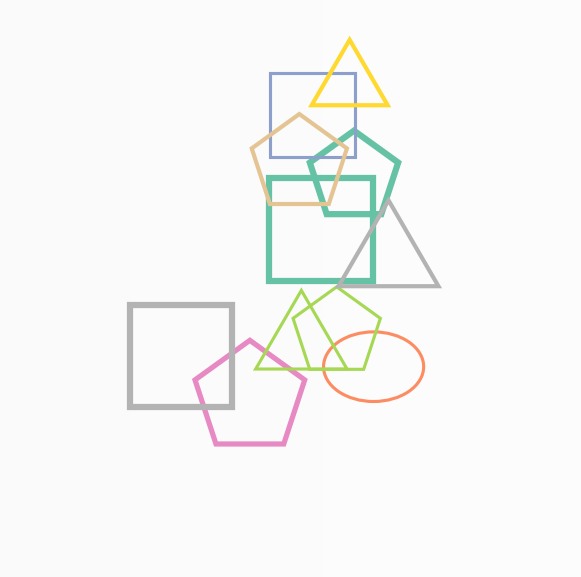[{"shape": "pentagon", "thickness": 3, "radius": 0.4, "center": [0.609, 0.693]}, {"shape": "square", "thickness": 3, "radius": 0.45, "center": [0.553, 0.602]}, {"shape": "oval", "thickness": 1.5, "radius": 0.43, "center": [0.643, 0.364]}, {"shape": "square", "thickness": 1.5, "radius": 0.36, "center": [0.538, 0.8]}, {"shape": "pentagon", "thickness": 2.5, "radius": 0.5, "center": [0.43, 0.311]}, {"shape": "pentagon", "thickness": 1.5, "radius": 0.39, "center": [0.579, 0.424]}, {"shape": "triangle", "thickness": 1.5, "radius": 0.45, "center": [0.518, 0.405]}, {"shape": "triangle", "thickness": 2, "radius": 0.38, "center": [0.602, 0.855]}, {"shape": "pentagon", "thickness": 2, "radius": 0.43, "center": [0.515, 0.716]}, {"shape": "square", "thickness": 3, "radius": 0.44, "center": [0.312, 0.383]}, {"shape": "triangle", "thickness": 2, "radius": 0.5, "center": [0.668, 0.553]}]